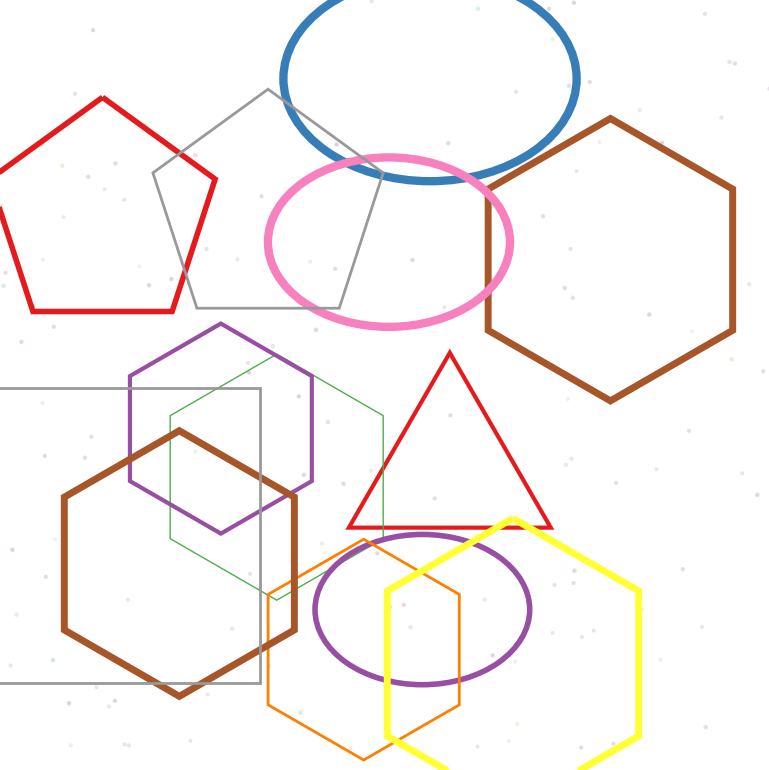[{"shape": "triangle", "thickness": 1.5, "radius": 0.76, "center": [0.584, 0.39]}, {"shape": "pentagon", "thickness": 2, "radius": 0.77, "center": [0.133, 0.72]}, {"shape": "oval", "thickness": 3, "radius": 0.95, "center": [0.558, 0.898]}, {"shape": "hexagon", "thickness": 0.5, "radius": 0.8, "center": [0.359, 0.38]}, {"shape": "oval", "thickness": 2, "radius": 0.7, "center": [0.549, 0.208]}, {"shape": "hexagon", "thickness": 1.5, "radius": 0.68, "center": [0.287, 0.443]}, {"shape": "hexagon", "thickness": 1, "radius": 0.72, "center": [0.472, 0.156]}, {"shape": "hexagon", "thickness": 2.5, "radius": 0.94, "center": [0.666, 0.138]}, {"shape": "hexagon", "thickness": 2.5, "radius": 0.92, "center": [0.793, 0.663]}, {"shape": "hexagon", "thickness": 2.5, "radius": 0.86, "center": [0.233, 0.268]}, {"shape": "oval", "thickness": 3, "radius": 0.79, "center": [0.505, 0.686]}, {"shape": "square", "thickness": 1, "radius": 0.96, "center": [0.146, 0.305]}, {"shape": "pentagon", "thickness": 1, "radius": 0.79, "center": [0.348, 0.727]}]